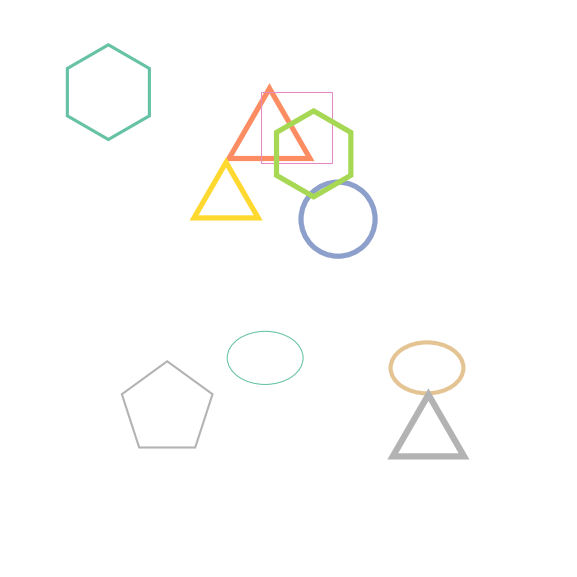[{"shape": "oval", "thickness": 0.5, "radius": 0.33, "center": [0.459, 0.379]}, {"shape": "hexagon", "thickness": 1.5, "radius": 0.41, "center": [0.188, 0.84]}, {"shape": "triangle", "thickness": 2.5, "radius": 0.4, "center": [0.467, 0.765]}, {"shape": "circle", "thickness": 2.5, "radius": 0.32, "center": [0.585, 0.62]}, {"shape": "square", "thickness": 0.5, "radius": 0.31, "center": [0.513, 0.778]}, {"shape": "hexagon", "thickness": 2.5, "radius": 0.37, "center": [0.543, 0.733]}, {"shape": "triangle", "thickness": 2.5, "radius": 0.32, "center": [0.392, 0.654]}, {"shape": "oval", "thickness": 2, "radius": 0.32, "center": [0.739, 0.362]}, {"shape": "pentagon", "thickness": 1, "radius": 0.41, "center": [0.29, 0.291]}, {"shape": "triangle", "thickness": 3, "radius": 0.36, "center": [0.742, 0.244]}]